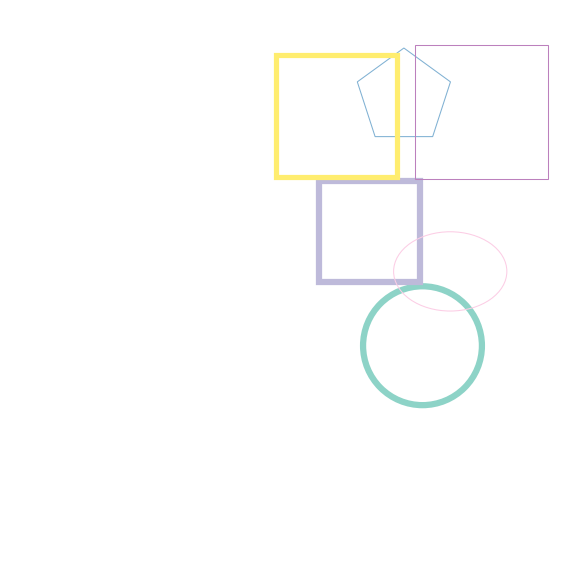[{"shape": "circle", "thickness": 3, "radius": 0.51, "center": [0.732, 0.4]}, {"shape": "square", "thickness": 3, "radius": 0.44, "center": [0.64, 0.598]}, {"shape": "pentagon", "thickness": 0.5, "radius": 0.42, "center": [0.699, 0.831]}, {"shape": "oval", "thickness": 0.5, "radius": 0.49, "center": [0.78, 0.529]}, {"shape": "square", "thickness": 0.5, "radius": 0.58, "center": [0.834, 0.805]}, {"shape": "square", "thickness": 2.5, "radius": 0.53, "center": [0.583, 0.798]}]